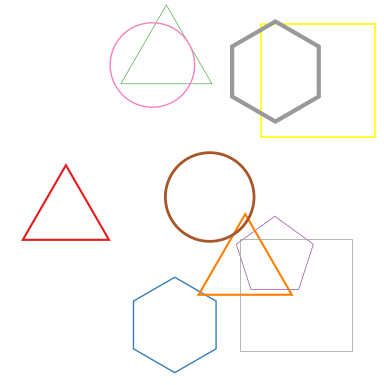[{"shape": "triangle", "thickness": 1.5, "radius": 0.65, "center": [0.171, 0.442]}, {"shape": "hexagon", "thickness": 1, "radius": 0.62, "center": [0.454, 0.156]}, {"shape": "triangle", "thickness": 0.5, "radius": 0.68, "center": [0.432, 0.851]}, {"shape": "pentagon", "thickness": 0.5, "radius": 0.53, "center": [0.714, 0.333]}, {"shape": "triangle", "thickness": 1.5, "radius": 0.7, "center": [0.637, 0.304]}, {"shape": "square", "thickness": 1.5, "radius": 0.74, "center": [0.826, 0.79]}, {"shape": "circle", "thickness": 2, "radius": 0.58, "center": [0.545, 0.488]}, {"shape": "circle", "thickness": 1, "radius": 0.55, "center": [0.396, 0.831]}, {"shape": "hexagon", "thickness": 3, "radius": 0.65, "center": [0.715, 0.814]}, {"shape": "square", "thickness": 0.5, "radius": 0.73, "center": [0.77, 0.235]}]